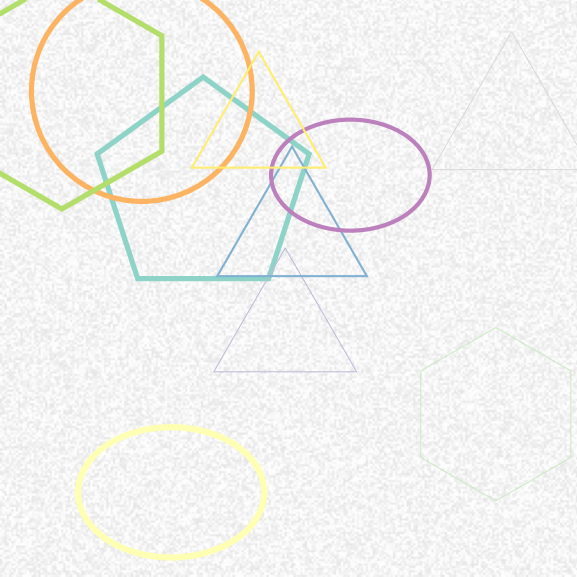[{"shape": "pentagon", "thickness": 2.5, "radius": 0.96, "center": [0.352, 0.673]}, {"shape": "oval", "thickness": 3, "radius": 0.81, "center": [0.296, 0.147]}, {"shape": "triangle", "thickness": 0.5, "radius": 0.71, "center": [0.494, 0.427]}, {"shape": "triangle", "thickness": 1, "radius": 0.75, "center": [0.506, 0.596]}, {"shape": "circle", "thickness": 2.5, "radius": 0.96, "center": [0.246, 0.841]}, {"shape": "hexagon", "thickness": 2.5, "radius": 1.0, "center": [0.107, 0.837]}, {"shape": "triangle", "thickness": 0.5, "radius": 0.8, "center": [0.886, 0.785]}, {"shape": "oval", "thickness": 2, "radius": 0.69, "center": [0.607, 0.696]}, {"shape": "hexagon", "thickness": 0.5, "radius": 0.75, "center": [0.859, 0.282]}, {"shape": "triangle", "thickness": 1, "radius": 0.67, "center": [0.448, 0.776]}]